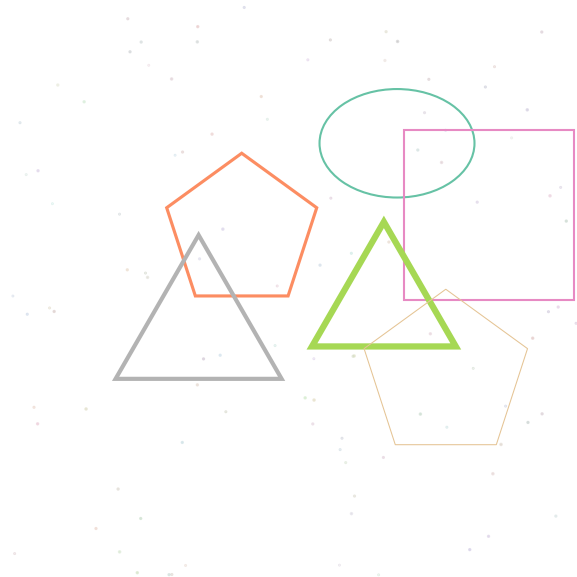[{"shape": "oval", "thickness": 1, "radius": 0.67, "center": [0.687, 0.751]}, {"shape": "pentagon", "thickness": 1.5, "radius": 0.68, "center": [0.419, 0.597]}, {"shape": "square", "thickness": 1, "radius": 0.74, "center": [0.847, 0.627]}, {"shape": "triangle", "thickness": 3, "radius": 0.72, "center": [0.665, 0.471]}, {"shape": "pentagon", "thickness": 0.5, "radius": 0.74, "center": [0.772, 0.349]}, {"shape": "triangle", "thickness": 2, "radius": 0.83, "center": [0.344, 0.426]}]